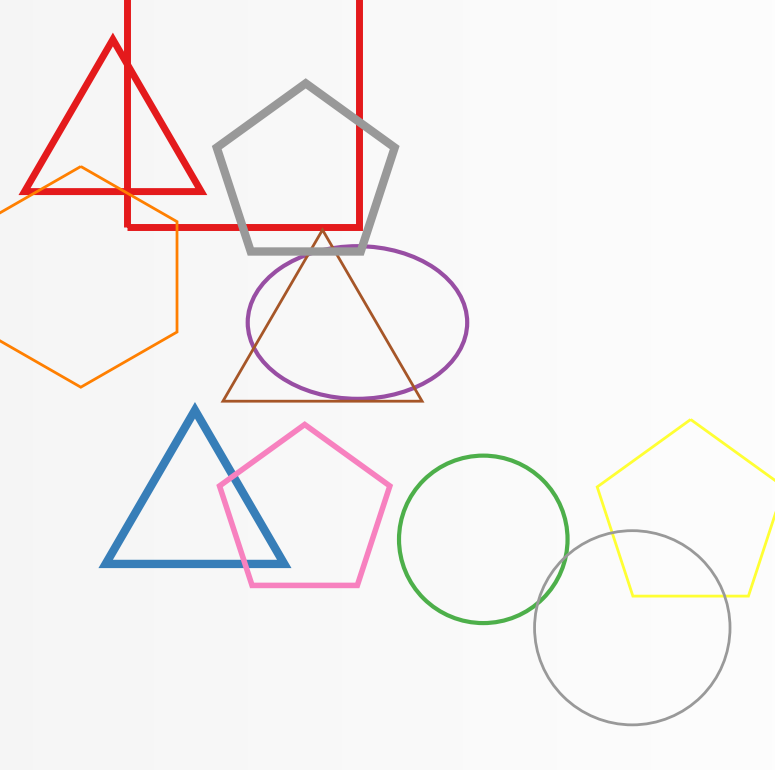[{"shape": "square", "thickness": 2.5, "radius": 0.75, "center": [0.314, 0.855]}, {"shape": "triangle", "thickness": 2.5, "radius": 0.66, "center": [0.146, 0.817]}, {"shape": "triangle", "thickness": 3, "radius": 0.67, "center": [0.252, 0.334]}, {"shape": "circle", "thickness": 1.5, "radius": 0.54, "center": [0.624, 0.3]}, {"shape": "oval", "thickness": 1.5, "radius": 0.71, "center": [0.461, 0.581]}, {"shape": "hexagon", "thickness": 1, "radius": 0.72, "center": [0.104, 0.64]}, {"shape": "pentagon", "thickness": 1, "radius": 0.63, "center": [0.891, 0.328]}, {"shape": "triangle", "thickness": 1, "radius": 0.74, "center": [0.416, 0.553]}, {"shape": "pentagon", "thickness": 2, "radius": 0.58, "center": [0.393, 0.333]}, {"shape": "circle", "thickness": 1, "radius": 0.63, "center": [0.816, 0.185]}, {"shape": "pentagon", "thickness": 3, "radius": 0.6, "center": [0.394, 0.771]}]